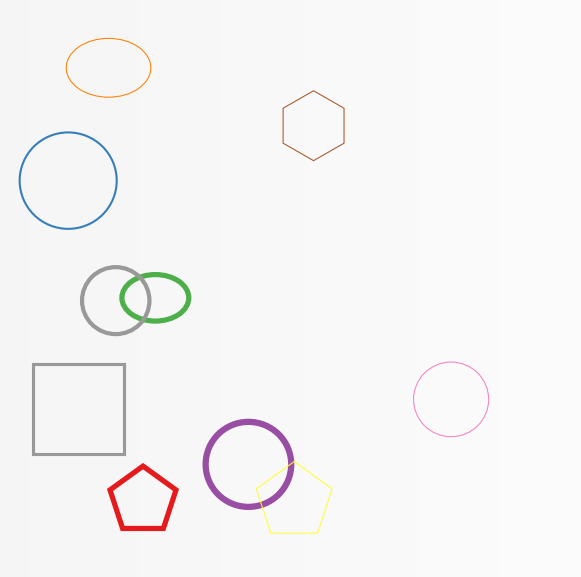[{"shape": "pentagon", "thickness": 2.5, "radius": 0.3, "center": [0.246, 0.132]}, {"shape": "circle", "thickness": 1, "radius": 0.42, "center": [0.117, 0.686]}, {"shape": "oval", "thickness": 2.5, "radius": 0.29, "center": [0.267, 0.483]}, {"shape": "circle", "thickness": 3, "radius": 0.37, "center": [0.427, 0.195]}, {"shape": "oval", "thickness": 0.5, "radius": 0.36, "center": [0.187, 0.882]}, {"shape": "pentagon", "thickness": 0.5, "radius": 0.34, "center": [0.506, 0.131]}, {"shape": "hexagon", "thickness": 0.5, "radius": 0.3, "center": [0.539, 0.781]}, {"shape": "circle", "thickness": 0.5, "radius": 0.32, "center": [0.776, 0.308]}, {"shape": "circle", "thickness": 2, "radius": 0.29, "center": [0.199, 0.479]}, {"shape": "square", "thickness": 1.5, "radius": 0.39, "center": [0.135, 0.291]}]